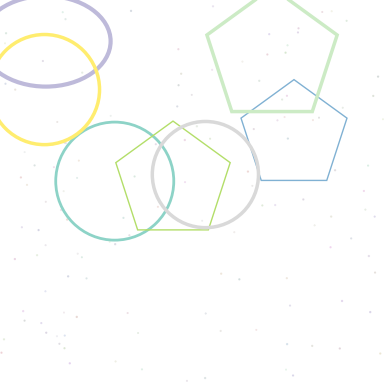[{"shape": "circle", "thickness": 2, "radius": 0.77, "center": [0.298, 0.53]}, {"shape": "oval", "thickness": 3, "radius": 0.84, "center": [0.119, 0.893]}, {"shape": "pentagon", "thickness": 1, "radius": 0.72, "center": [0.764, 0.648]}, {"shape": "pentagon", "thickness": 1, "radius": 0.78, "center": [0.449, 0.529]}, {"shape": "circle", "thickness": 2.5, "radius": 0.69, "center": [0.533, 0.547]}, {"shape": "pentagon", "thickness": 2.5, "radius": 0.89, "center": [0.707, 0.854]}, {"shape": "circle", "thickness": 2.5, "radius": 0.72, "center": [0.116, 0.767]}]